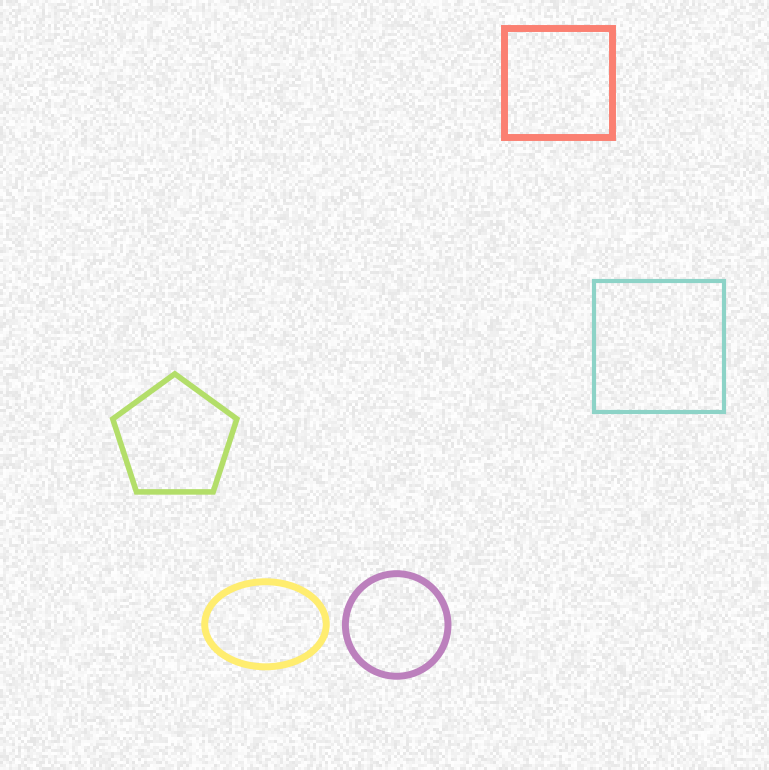[{"shape": "square", "thickness": 1.5, "radius": 0.42, "center": [0.856, 0.55]}, {"shape": "square", "thickness": 2.5, "radius": 0.35, "center": [0.725, 0.893]}, {"shape": "pentagon", "thickness": 2, "radius": 0.42, "center": [0.227, 0.43]}, {"shape": "circle", "thickness": 2.5, "radius": 0.33, "center": [0.515, 0.188]}, {"shape": "oval", "thickness": 2.5, "radius": 0.39, "center": [0.345, 0.189]}]